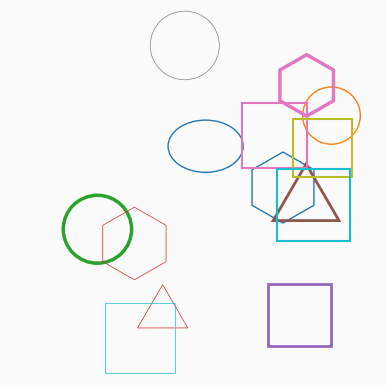[{"shape": "oval", "thickness": 1, "radius": 0.48, "center": [0.531, 0.62]}, {"shape": "hexagon", "thickness": 1, "radius": 0.46, "center": [0.73, 0.513]}, {"shape": "circle", "thickness": 1, "radius": 0.37, "center": [0.855, 0.7]}, {"shape": "circle", "thickness": 2.5, "radius": 0.44, "center": [0.251, 0.405]}, {"shape": "hexagon", "thickness": 0.5, "radius": 0.47, "center": [0.347, 0.368]}, {"shape": "triangle", "thickness": 0.5, "radius": 0.37, "center": [0.42, 0.186]}, {"shape": "square", "thickness": 2, "radius": 0.4, "center": [0.774, 0.183]}, {"shape": "triangle", "thickness": 2, "radius": 0.49, "center": [0.79, 0.476]}, {"shape": "square", "thickness": 1.5, "radius": 0.42, "center": [0.709, 0.648]}, {"shape": "hexagon", "thickness": 2.5, "radius": 0.4, "center": [0.791, 0.778]}, {"shape": "circle", "thickness": 0.5, "radius": 0.45, "center": [0.477, 0.882]}, {"shape": "square", "thickness": 1.5, "radius": 0.38, "center": [0.833, 0.616]}, {"shape": "square", "thickness": 1.5, "radius": 0.47, "center": [0.81, 0.468]}, {"shape": "square", "thickness": 0.5, "radius": 0.45, "center": [0.361, 0.122]}]